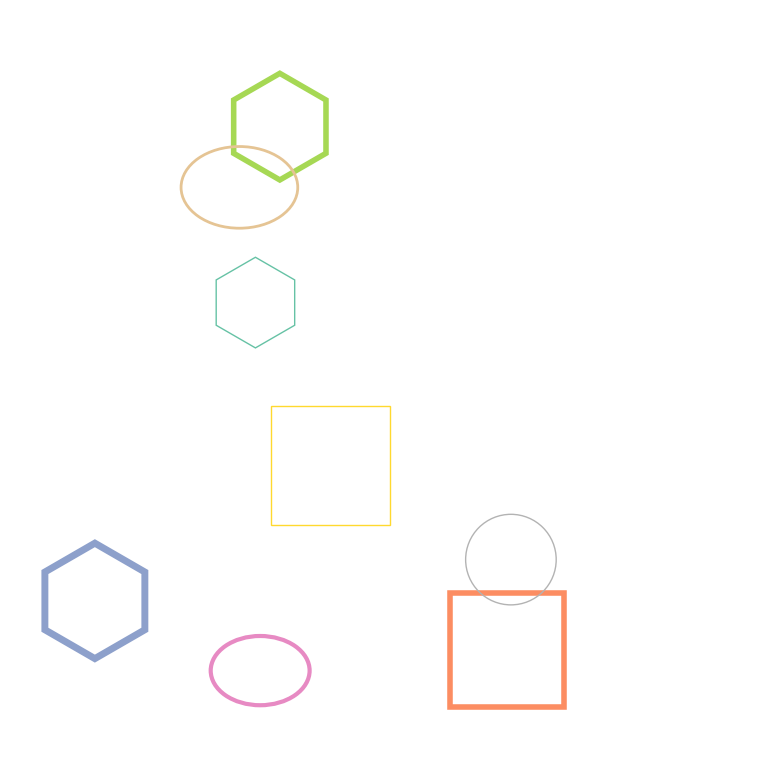[{"shape": "hexagon", "thickness": 0.5, "radius": 0.29, "center": [0.332, 0.607]}, {"shape": "square", "thickness": 2, "radius": 0.37, "center": [0.658, 0.156]}, {"shape": "hexagon", "thickness": 2.5, "radius": 0.37, "center": [0.123, 0.22]}, {"shape": "oval", "thickness": 1.5, "radius": 0.32, "center": [0.338, 0.129]}, {"shape": "hexagon", "thickness": 2, "radius": 0.35, "center": [0.363, 0.836]}, {"shape": "square", "thickness": 0.5, "radius": 0.39, "center": [0.43, 0.395]}, {"shape": "oval", "thickness": 1, "radius": 0.38, "center": [0.311, 0.757]}, {"shape": "circle", "thickness": 0.5, "radius": 0.29, "center": [0.664, 0.273]}]